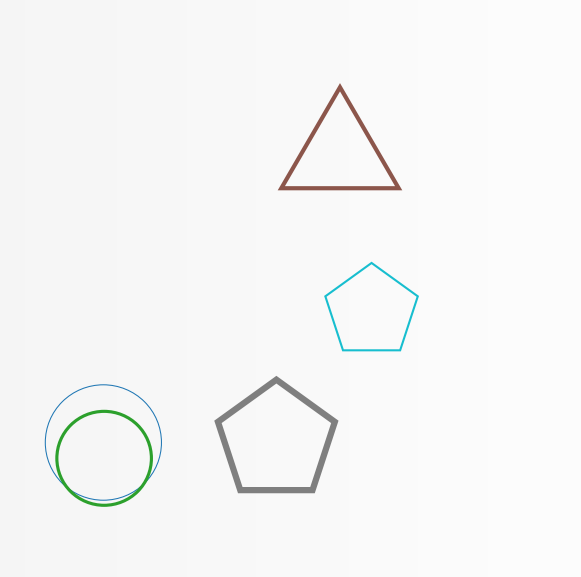[{"shape": "circle", "thickness": 0.5, "radius": 0.5, "center": [0.178, 0.233]}, {"shape": "circle", "thickness": 1.5, "radius": 0.41, "center": [0.179, 0.206]}, {"shape": "triangle", "thickness": 2, "radius": 0.58, "center": [0.585, 0.731]}, {"shape": "pentagon", "thickness": 3, "radius": 0.53, "center": [0.476, 0.236]}, {"shape": "pentagon", "thickness": 1, "radius": 0.42, "center": [0.639, 0.46]}]